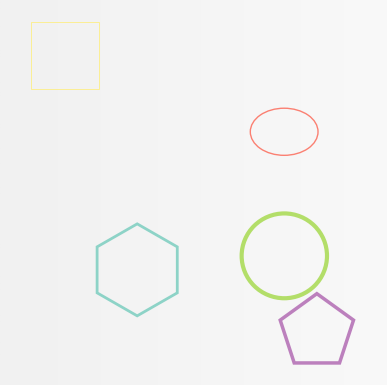[{"shape": "hexagon", "thickness": 2, "radius": 0.6, "center": [0.354, 0.299]}, {"shape": "oval", "thickness": 1, "radius": 0.44, "center": [0.733, 0.658]}, {"shape": "circle", "thickness": 3, "radius": 0.55, "center": [0.734, 0.335]}, {"shape": "pentagon", "thickness": 2.5, "radius": 0.5, "center": [0.818, 0.138]}, {"shape": "square", "thickness": 0.5, "radius": 0.44, "center": [0.168, 0.855]}]